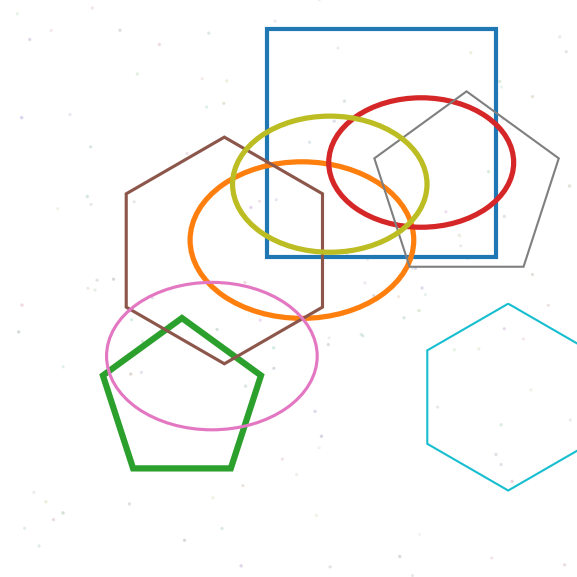[{"shape": "square", "thickness": 2, "radius": 0.99, "center": [0.661, 0.751]}, {"shape": "oval", "thickness": 2.5, "radius": 0.97, "center": [0.523, 0.583]}, {"shape": "pentagon", "thickness": 3, "radius": 0.72, "center": [0.315, 0.304]}, {"shape": "oval", "thickness": 2.5, "radius": 0.8, "center": [0.729, 0.718]}, {"shape": "hexagon", "thickness": 1.5, "radius": 0.98, "center": [0.388, 0.565]}, {"shape": "oval", "thickness": 1.5, "radius": 0.91, "center": [0.367, 0.383]}, {"shape": "pentagon", "thickness": 1, "radius": 0.84, "center": [0.808, 0.673]}, {"shape": "oval", "thickness": 2.5, "radius": 0.84, "center": [0.571, 0.68]}, {"shape": "hexagon", "thickness": 1, "radius": 0.81, "center": [0.88, 0.312]}]